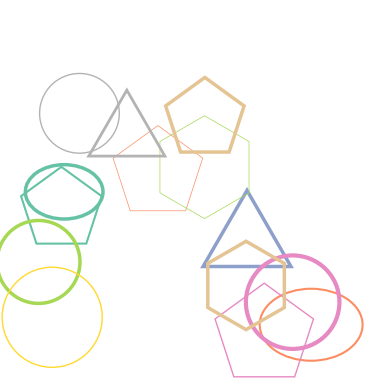[{"shape": "pentagon", "thickness": 1.5, "radius": 0.55, "center": [0.159, 0.456]}, {"shape": "oval", "thickness": 2.5, "radius": 0.5, "center": [0.167, 0.502]}, {"shape": "oval", "thickness": 1.5, "radius": 0.67, "center": [0.808, 0.157]}, {"shape": "pentagon", "thickness": 0.5, "radius": 0.61, "center": [0.41, 0.552]}, {"shape": "triangle", "thickness": 2.5, "radius": 0.66, "center": [0.642, 0.374]}, {"shape": "circle", "thickness": 3, "radius": 0.61, "center": [0.76, 0.215]}, {"shape": "pentagon", "thickness": 1, "radius": 0.67, "center": [0.686, 0.13]}, {"shape": "hexagon", "thickness": 0.5, "radius": 0.67, "center": [0.531, 0.566]}, {"shape": "circle", "thickness": 2.5, "radius": 0.54, "center": [0.1, 0.32]}, {"shape": "circle", "thickness": 1, "radius": 0.65, "center": [0.136, 0.176]}, {"shape": "pentagon", "thickness": 2.5, "radius": 0.54, "center": [0.532, 0.692]}, {"shape": "hexagon", "thickness": 2.5, "radius": 0.57, "center": [0.639, 0.259]}, {"shape": "circle", "thickness": 1, "radius": 0.52, "center": [0.206, 0.706]}, {"shape": "triangle", "thickness": 2, "radius": 0.57, "center": [0.329, 0.652]}]